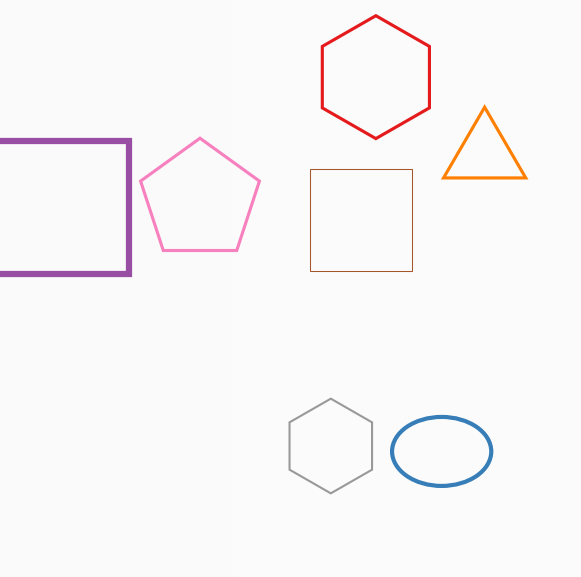[{"shape": "hexagon", "thickness": 1.5, "radius": 0.53, "center": [0.647, 0.866]}, {"shape": "oval", "thickness": 2, "radius": 0.43, "center": [0.76, 0.217]}, {"shape": "square", "thickness": 3, "radius": 0.58, "center": [0.107, 0.641]}, {"shape": "triangle", "thickness": 1.5, "radius": 0.41, "center": [0.834, 0.732]}, {"shape": "square", "thickness": 0.5, "radius": 0.44, "center": [0.621, 0.618]}, {"shape": "pentagon", "thickness": 1.5, "radius": 0.54, "center": [0.344, 0.652]}, {"shape": "hexagon", "thickness": 1, "radius": 0.41, "center": [0.569, 0.227]}]